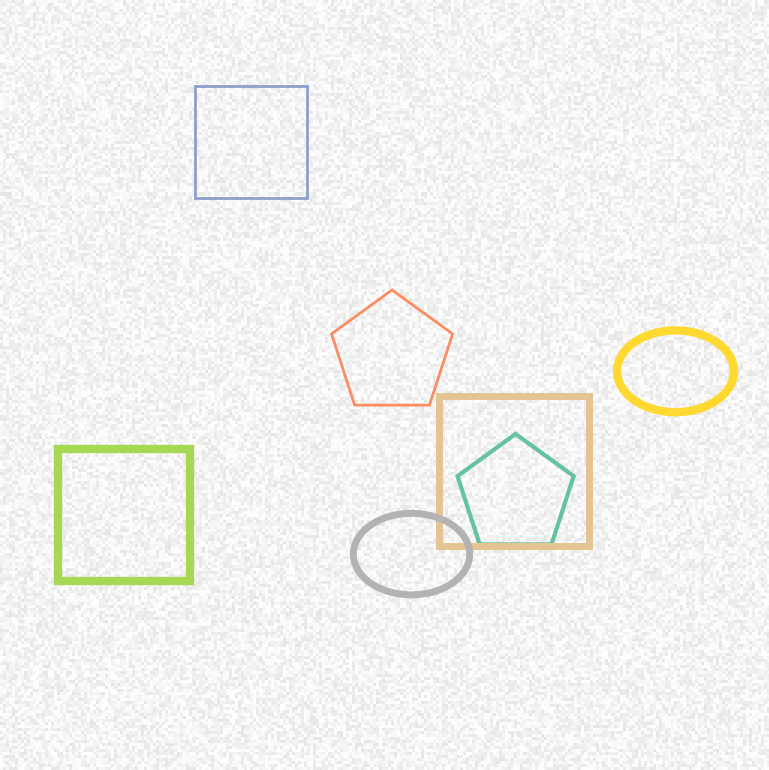[{"shape": "pentagon", "thickness": 1.5, "radius": 0.4, "center": [0.67, 0.357]}, {"shape": "pentagon", "thickness": 1, "radius": 0.41, "center": [0.509, 0.541]}, {"shape": "square", "thickness": 1, "radius": 0.36, "center": [0.326, 0.815]}, {"shape": "square", "thickness": 3, "radius": 0.43, "center": [0.161, 0.331]}, {"shape": "oval", "thickness": 3, "radius": 0.38, "center": [0.877, 0.518]}, {"shape": "square", "thickness": 2.5, "radius": 0.49, "center": [0.668, 0.388]}, {"shape": "oval", "thickness": 2.5, "radius": 0.38, "center": [0.534, 0.28]}]